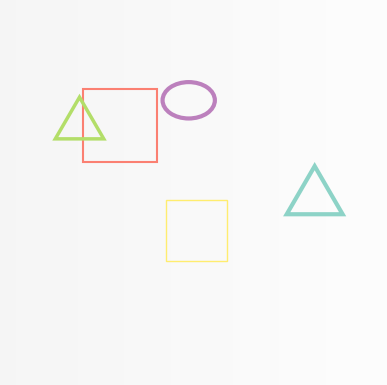[{"shape": "triangle", "thickness": 3, "radius": 0.42, "center": [0.812, 0.485]}, {"shape": "square", "thickness": 1.5, "radius": 0.48, "center": [0.31, 0.674]}, {"shape": "triangle", "thickness": 2.5, "radius": 0.36, "center": [0.205, 0.675]}, {"shape": "oval", "thickness": 3, "radius": 0.34, "center": [0.487, 0.74]}, {"shape": "square", "thickness": 1, "radius": 0.39, "center": [0.508, 0.401]}]